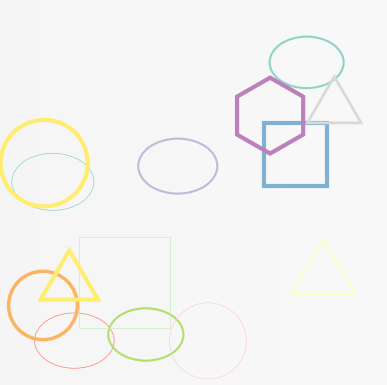[{"shape": "oval", "thickness": 1.5, "radius": 0.48, "center": [0.791, 0.838]}, {"shape": "oval", "thickness": 0.5, "radius": 0.53, "center": [0.136, 0.528]}, {"shape": "triangle", "thickness": 1, "radius": 0.48, "center": [0.834, 0.284]}, {"shape": "oval", "thickness": 1.5, "radius": 0.51, "center": [0.459, 0.569]}, {"shape": "oval", "thickness": 0.5, "radius": 0.51, "center": [0.192, 0.115]}, {"shape": "square", "thickness": 3, "radius": 0.41, "center": [0.762, 0.598]}, {"shape": "circle", "thickness": 2.5, "radius": 0.44, "center": [0.111, 0.207]}, {"shape": "oval", "thickness": 1.5, "radius": 0.49, "center": [0.376, 0.131]}, {"shape": "circle", "thickness": 0.5, "radius": 0.5, "center": [0.537, 0.114]}, {"shape": "triangle", "thickness": 2, "radius": 0.4, "center": [0.863, 0.721]}, {"shape": "hexagon", "thickness": 3, "radius": 0.49, "center": [0.697, 0.7]}, {"shape": "square", "thickness": 0.5, "radius": 0.59, "center": [0.322, 0.266]}, {"shape": "circle", "thickness": 3, "radius": 0.56, "center": [0.114, 0.576]}, {"shape": "triangle", "thickness": 3, "radius": 0.43, "center": [0.179, 0.264]}]